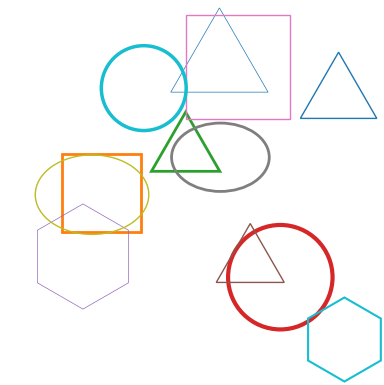[{"shape": "triangle", "thickness": 0.5, "radius": 0.73, "center": [0.57, 0.834]}, {"shape": "triangle", "thickness": 1, "radius": 0.57, "center": [0.879, 0.75]}, {"shape": "square", "thickness": 2, "radius": 0.51, "center": [0.264, 0.499]}, {"shape": "triangle", "thickness": 2, "radius": 0.51, "center": [0.482, 0.606]}, {"shape": "circle", "thickness": 3, "radius": 0.68, "center": [0.728, 0.28]}, {"shape": "hexagon", "thickness": 0.5, "radius": 0.68, "center": [0.215, 0.334]}, {"shape": "triangle", "thickness": 1, "radius": 0.51, "center": [0.65, 0.317]}, {"shape": "square", "thickness": 1, "radius": 0.67, "center": [0.618, 0.825]}, {"shape": "oval", "thickness": 2, "radius": 0.63, "center": [0.572, 0.592]}, {"shape": "oval", "thickness": 1, "radius": 0.74, "center": [0.239, 0.494]}, {"shape": "circle", "thickness": 2.5, "radius": 0.55, "center": [0.373, 0.771]}, {"shape": "hexagon", "thickness": 1.5, "radius": 0.55, "center": [0.895, 0.118]}]